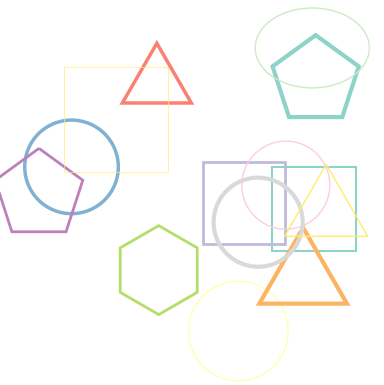[{"shape": "pentagon", "thickness": 3, "radius": 0.59, "center": [0.82, 0.791]}, {"shape": "square", "thickness": 1.5, "radius": 0.55, "center": [0.815, 0.457]}, {"shape": "circle", "thickness": 1, "radius": 0.65, "center": [0.619, 0.14]}, {"shape": "square", "thickness": 2, "radius": 0.53, "center": [0.633, 0.473]}, {"shape": "triangle", "thickness": 2.5, "radius": 0.52, "center": [0.407, 0.784]}, {"shape": "circle", "thickness": 2.5, "radius": 0.61, "center": [0.186, 0.567]}, {"shape": "triangle", "thickness": 3, "radius": 0.66, "center": [0.787, 0.277]}, {"shape": "hexagon", "thickness": 2, "radius": 0.58, "center": [0.412, 0.298]}, {"shape": "circle", "thickness": 1, "radius": 0.57, "center": [0.742, 0.519]}, {"shape": "circle", "thickness": 3, "radius": 0.58, "center": [0.67, 0.423]}, {"shape": "pentagon", "thickness": 2, "radius": 0.6, "center": [0.101, 0.495]}, {"shape": "oval", "thickness": 1, "radius": 0.74, "center": [0.811, 0.875]}, {"shape": "square", "thickness": 0.5, "radius": 0.68, "center": [0.302, 0.689]}, {"shape": "triangle", "thickness": 1, "radius": 0.62, "center": [0.847, 0.449]}]